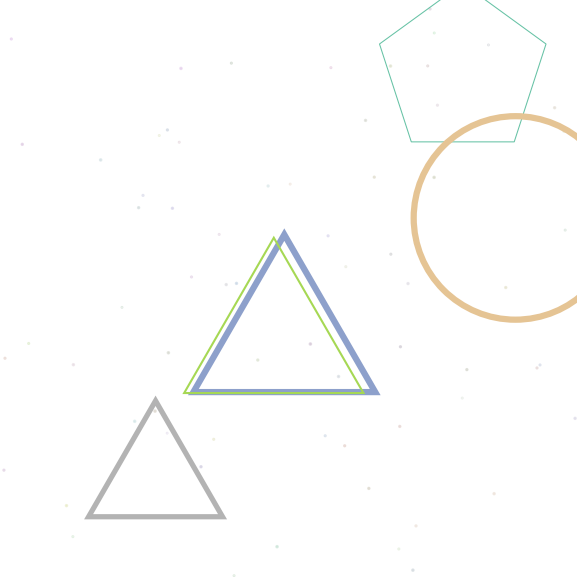[{"shape": "pentagon", "thickness": 0.5, "radius": 0.76, "center": [0.801, 0.876]}, {"shape": "triangle", "thickness": 3, "radius": 0.91, "center": [0.492, 0.411]}, {"shape": "triangle", "thickness": 1, "radius": 0.9, "center": [0.474, 0.408]}, {"shape": "circle", "thickness": 3, "radius": 0.88, "center": [0.893, 0.622]}, {"shape": "triangle", "thickness": 2.5, "radius": 0.67, "center": [0.269, 0.171]}]